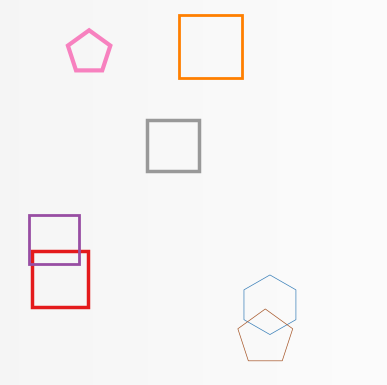[{"shape": "square", "thickness": 2.5, "radius": 0.36, "center": [0.155, 0.276]}, {"shape": "hexagon", "thickness": 0.5, "radius": 0.39, "center": [0.697, 0.208]}, {"shape": "square", "thickness": 2, "radius": 0.32, "center": [0.139, 0.378]}, {"shape": "square", "thickness": 2, "radius": 0.41, "center": [0.543, 0.879]}, {"shape": "pentagon", "thickness": 0.5, "radius": 0.37, "center": [0.685, 0.123]}, {"shape": "pentagon", "thickness": 3, "radius": 0.29, "center": [0.23, 0.864]}, {"shape": "square", "thickness": 2.5, "radius": 0.33, "center": [0.447, 0.623]}]